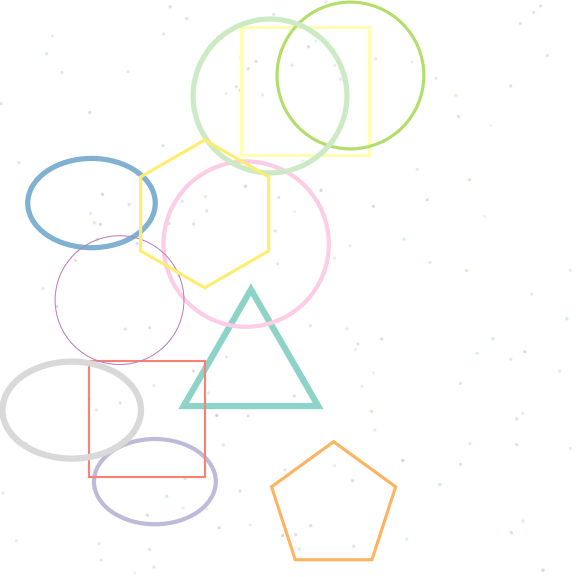[{"shape": "triangle", "thickness": 3, "radius": 0.67, "center": [0.435, 0.363]}, {"shape": "square", "thickness": 1.5, "radius": 0.55, "center": [0.528, 0.841]}, {"shape": "oval", "thickness": 2, "radius": 0.53, "center": [0.268, 0.165]}, {"shape": "square", "thickness": 1, "radius": 0.5, "center": [0.254, 0.274]}, {"shape": "oval", "thickness": 2.5, "radius": 0.55, "center": [0.158, 0.647]}, {"shape": "pentagon", "thickness": 1.5, "radius": 0.56, "center": [0.578, 0.121]}, {"shape": "circle", "thickness": 1.5, "radius": 0.64, "center": [0.607, 0.868]}, {"shape": "circle", "thickness": 2, "radius": 0.72, "center": [0.426, 0.576]}, {"shape": "oval", "thickness": 3, "radius": 0.6, "center": [0.124, 0.289]}, {"shape": "circle", "thickness": 0.5, "radius": 0.56, "center": [0.207, 0.479]}, {"shape": "circle", "thickness": 2.5, "radius": 0.67, "center": [0.468, 0.833]}, {"shape": "hexagon", "thickness": 1.5, "radius": 0.64, "center": [0.354, 0.629]}]